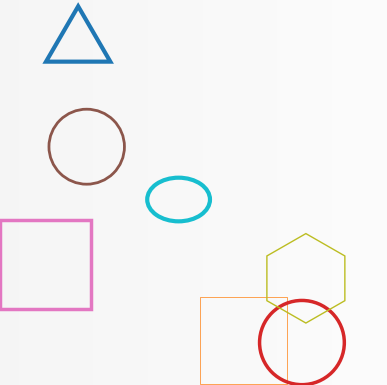[{"shape": "triangle", "thickness": 3, "radius": 0.48, "center": [0.202, 0.888]}, {"shape": "square", "thickness": 0.5, "radius": 0.56, "center": [0.629, 0.115]}, {"shape": "circle", "thickness": 2.5, "radius": 0.55, "center": [0.779, 0.11]}, {"shape": "circle", "thickness": 2, "radius": 0.49, "center": [0.224, 0.619]}, {"shape": "square", "thickness": 2.5, "radius": 0.58, "center": [0.118, 0.313]}, {"shape": "hexagon", "thickness": 1, "radius": 0.58, "center": [0.789, 0.277]}, {"shape": "oval", "thickness": 3, "radius": 0.4, "center": [0.461, 0.482]}]